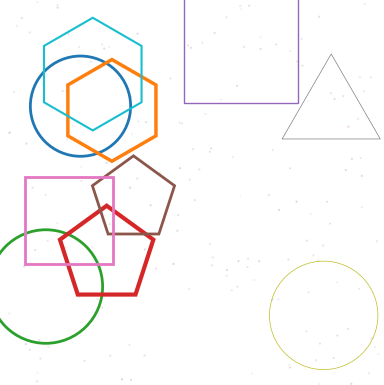[{"shape": "circle", "thickness": 2, "radius": 0.65, "center": [0.209, 0.724]}, {"shape": "hexagon", "thickness": 2.5, "radius": 0.66, "center": [0.291, 0.713]}, {"shape": "circle", "thickness": 2, "radius": 0.74, "center": [0.119, 0.256]}, {"shape": "pentagon", "thickness": 3, "radius": 0.64, "center": [0.277, 0.338]}, {"shape": "square", "thickness": 1, "radius": 0.74, "center": [0.625, 0.879]}, {"shape": "pentagon", "thickness": 2, "radius": 0.56, "center": [0.347, 0.483]}, {"shape": "square", "thickness": 2, "radius": 0.57, "center": [0.179, 0.428]}, {"shape": "triangle", "thickness": 0.5, "radius": 0.74, "center": [0.86, 0.713]}, {"shape": "circle", "thickness": 0.5, "radius": 0.7, "center": [0.841, 0.181]}, {"shape": "hexagon", "thickness": 1.5, "radius": 0.73, "center": [0.241, 0.808]}]